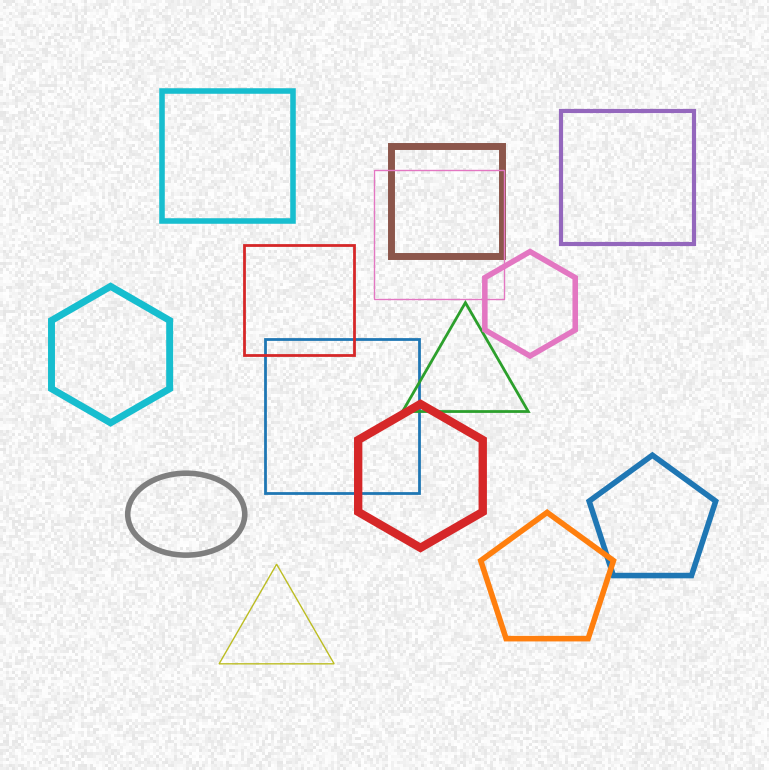[{"shape": "square", "thickness": 1, "radius": 0.5, "center": [0.444, 0.46]}, {"shape": "pentagon", "thickness": 2, "radius": 0.43, "center": [0.847, 0.322]}, {"shape": "pentagon", "thickness": 2, "radius": 0.45, "center": [0.711, 0.244]}, {"shape": "triangle", "thickness": 1, "radius": 0.47, "center": [0.604, 0.513]}, {"shape": "square", "thickness": 1, "radius": 0.36, "center": [0.388, 0.61]}, {"shape": "hexagon", "thickness": 3, "radius": 0.47, "center": [0.546, 0.382]}, {"shape": "square", "thickness": 1.5, "radius": 0.43, "center": [0.815, 0.77]}, {"shape": "square", "thickness": 2.5, "radius": 0.36, "center": [0.58, 0.739]}, {"shape": "square", "thickness": 0.5, "radius": 0.42, "center": [0.57, 0.695]}, {"shape": "hexagon", "thickness": 2, "radius": 0.34, "center": [0.688, 0.605]}, {"shape": "oval", "thickness": 2, "radius": 0.38, "center": [0.242, 0.332]}, {"shape": "triangle", "thickness": 0.5, "radius": 0.43, "center": [0.359, 0.181]}, {"shape": "hexagon", "thickness": 2.5, "radius": 0.44, "center": [0.144, 0.539]}, {"shape": "square", "thickness": 2, "radius": 0.42, "center": [0.296, 0.797]}]